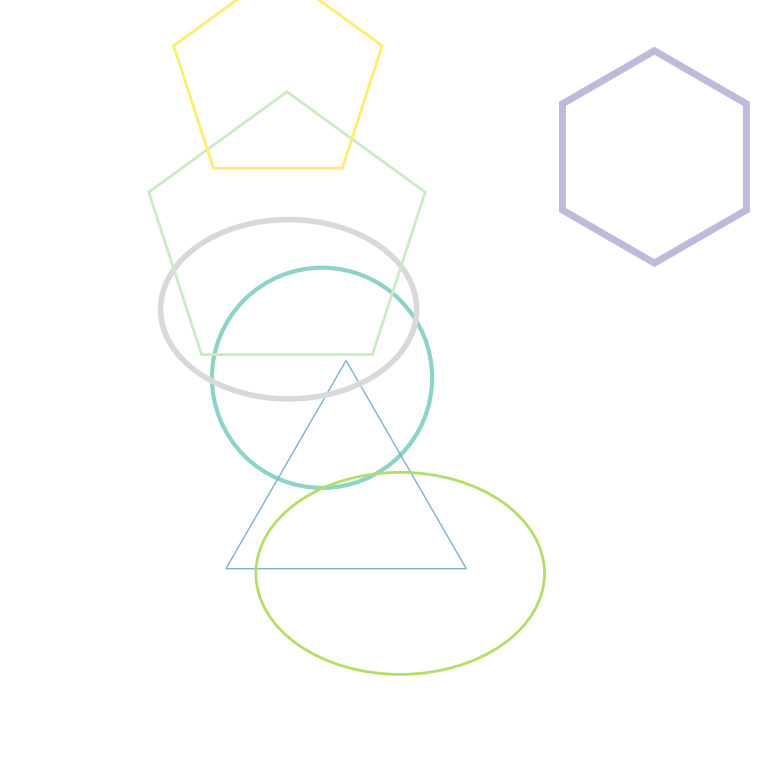[{"shape": "circle", "thickness": 1.5, "radius": 0.71, "center": [0.418, 0.509]}, {"shape": "hexagon", "thickness": 2.5, "radius": 0.69, "center": [0.85, 0.796]}, {"shape": "triangle", "thickness": 0.5, "radius": 0.9, "center": [0.449, 0.352]}, {"shape": "oval", "thickness": 1, "radius": 0.94, "center": [0.52, 0.255]}, {"shape": "oval", "thickness": 2, "radius": 0.83, "center": [0.375, 0.598]}, {"shape": "pentagon", "thickness": 1, "radius": 0.94, "center": [0.373, 0.692]}, {"shape": "pentagon", "thickness": 1, "radius": 0.71, "center": [0.361, 0.897]}]